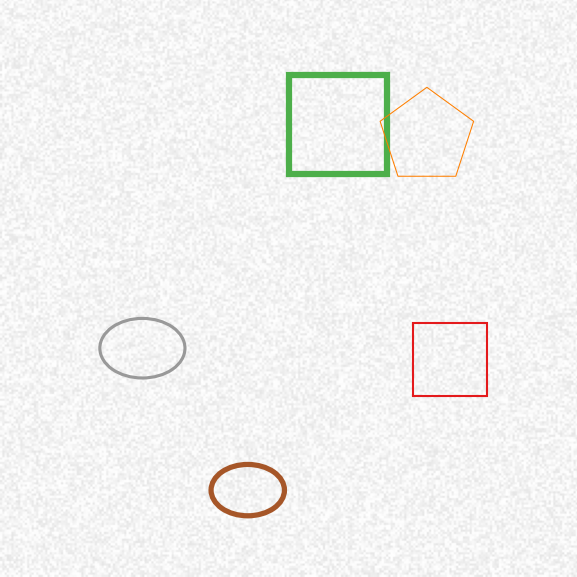[{"shape": "square", "thickness": 1, "radius": 0.32, "center": [0.779, 0.376]}, {"shape": "square", "thickness": 3, "radius": 0.43, "center": [0.585, 0.783]}, {"shape": "pentagon", "thickness": 0.5, "radius": 0.43, "center": [0.739, 0.763]}, {"shape": "oval", "thickness": 2.5, "radius": 0.32, "center": [0.429, 0.15]}, {"shape": "oval", "thickness": 1.5, "radius": 0.37, "center": [0.247, 0.396]}]